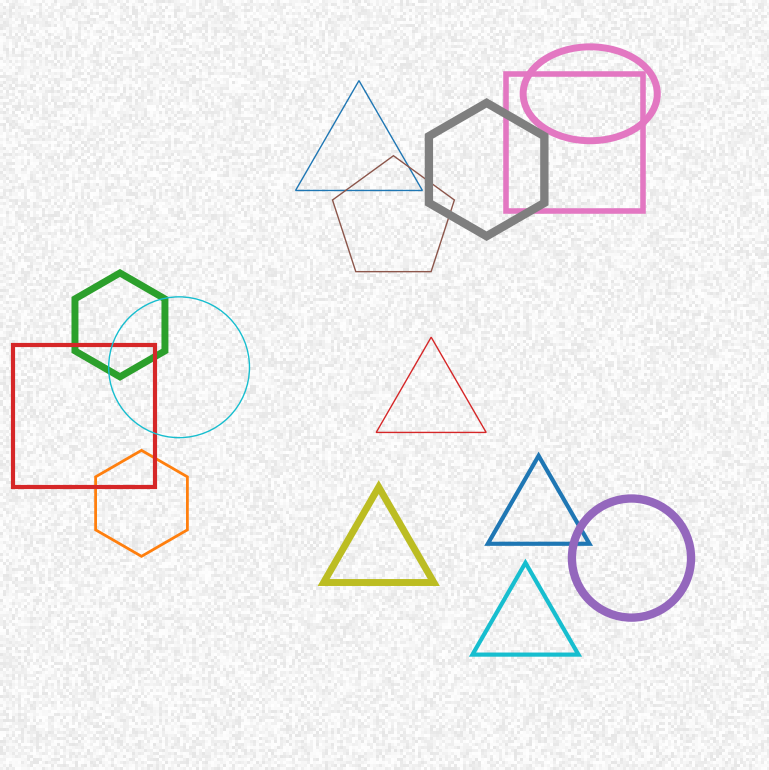[{"shape": "triangle", "thickness": 0.5, "radius": 0.48, "center": [0.466, 0.8]}, {"shape": "triangle", "thickness": 1.5, "radius": 0.38, "center": [0.699, 0.332]}, {"shape": "hexagon", "thickness": 1, "radius": 0.34, "center": [0.184, 0.346]}, {"shape": "hexagon", "thickness": 2.5, "radius": 0.34, "center": [0.156, 0.578]}, {"shape": "triangle", "thickness": 0.5, "radius": 0.41, "center": [0.56, 0.48]}, {"shape": "square", "thickness": 1.5, "radius": 0.46, "center": [0.109, 0.46]}, {"shape": "circle", "thickness": 3, "radius": 0.39, "center": [0.82, 0.275]}, {"shape": "pentagon", "thickness": 0.5, "radius": 0.42, "center": [0.511, 0.715]}, {"shape": "oval", "thickness": 2.5, "radius": 0.44, "center": [0.767, 0.878]}, {"shape": "square", "thickness": 2, "radius": 0.44, "center": [0.746, 0.815]}, {"shape": "hexagon", "thickness": 3, "radius": 0.43, "center": [0.632, 0.78]}, {"shape": "triangle", "thickness": 2.5, "radius": 0.41, "center": [0.492, 0.285]}, {"shape": "circle", "thickness": 0.5, "radius": 0.46, "center": [0.233, 0.523]}, {"shape": "triangle", "thickness": 1.5, "radius": 0.4, "center": [0.682, 0.19]}]